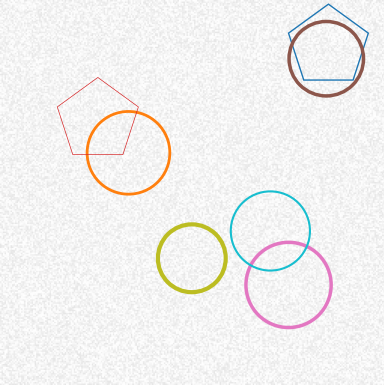[{"shape": "pentagon", "thickness": 1, "radius": 0.54, "center": [0.853, 0.88]}, {"shape": "circle", "thickness": 2, "radius": 0.54, "center": [0.334, 0.603]}, {"shape": "pentagon", "thickness": 0.5, "radius": 0.55, "center": [0.254, 0.688]}, {"shape": "circle", "thickness": 2.5, "radius": 0.48, "center": [0.848, 0.848]}, {"shape": "circle", "thickness": 2.5, "radius": 0.55, "center": [0.749, 0.26]}, {"shape": "circle", "thickness": 3, "radius": 0.44, "center": [0.498, 0.329]}, {"shape": "circle", "thickness": 1.5, "radius": 0.51, "center": [0.702, 0.4]}]